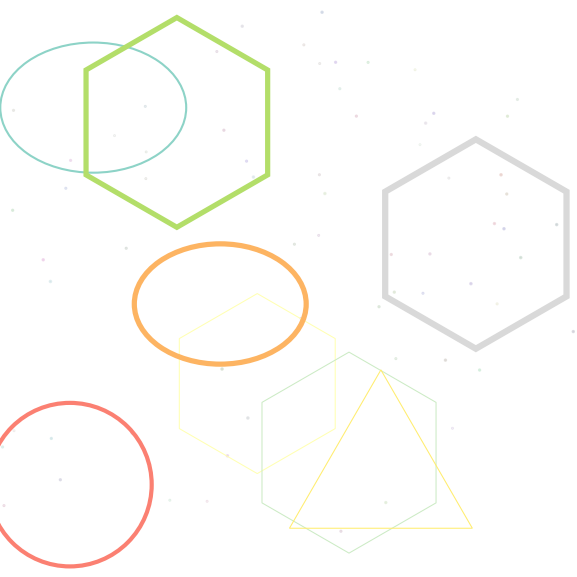[{"shape": "oval", "thickness": 1, "radius": 0.8, "center": [0.161, 0.813]}, {"shape": "hexagon", "thickness": 0.5, "radius": 0.78, "center": [0.445, 0.335]}, {"shape": "circle", "thickness": 2, "radius": 0.71, "center": [0.121, 0.16]}, {"shape": "oval", "thickness": 2.5, "radius": 0.74, "center": [0.381, 0.473]}, {"shape": "hexagon", "thickness": 2.5, "radius": 0.91, "center": [0.306, 0.787]}, {"shape": "hexagon", "thickness": 3, "radius": 0.91, "center": [0.824, 0.577]}, {"shape": "hexagon", "thickness": 0.5, "radius": 0.87, "center": [0.604, 0.215]}, {"shape": "triangle", "thickness": 0.5, "radius": 0.91, "center": [0.66, 0.176]}]